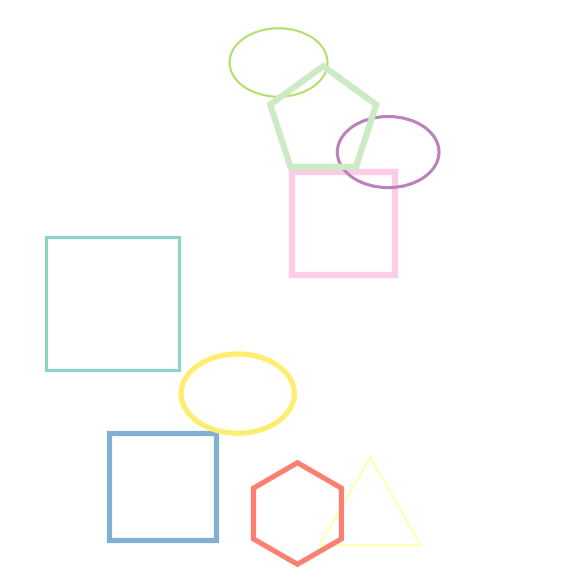[{"shape": "square", "thickness": 1.5, "radius": 0.58, "center": [0.195, 0.473]}, {"shape": "triangle", "thickness": 1, "radius": 0.51, "center": [0.641, 0.106]}, {"shape": "hexagon", "thickness": 2.5, "radius": 0.44, "center": [0.515, 0.11]}, {"shape": "square", "thickness": 2.5, "radius": 0.46, "center": [0.281, 0.157]}, {"shape": "oval", "thickness": 1, "radius": 0.42, "center": [0.482, 0.891]}, {"shape": "square", "thickness": 3, "radius": 0.45, "center": [0.595, 0.612]}, {"shape": "oval", "thickness": 1.5, "radius": 0.44, "center": [0.672, 0.736]}, {"shape": "pentagon", "thickness": 3, "radius": 0.48, "center": [0.56, 0.788]}, {"shape": "oval", "thickness": 2.5, "radius": 0.49, "center": [0.412, 0.318]}]